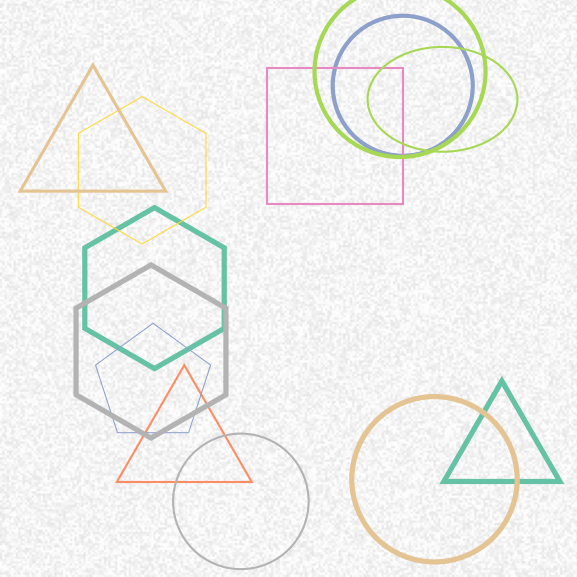[{"shape": "triangle", "thickness": 2.5, "radius": 0.58, "center": [0.869, 0.223]}, {"shape": "hexagon", "thickness": 2.5, "radius": 0.7, "center": [0.268, 0.5]}, {"shape": "triangle", "thickness": 1, "radius": 0.67, "center": [0.319, 0.232]}, {"shape": "pentagon", "thickness": 0.5, "radius": 0.52, "center": [0.265, 0.335]}, {"shape": "circle", "thickness": 2, "radius": 0.61, "center": [0.697, 0.851]}, {"shape": "square", "thickness": 1, "radius": 0.59, "center": [0.58, 0.763]}, {"shape": "circle", "thickness": 2, "radius": 0.74, "center": [0.693, 0.875]}, {"shape": "oval", "thickness": 1, "radius": 0.65, "center": [0.766, 0.827]}, {"shape": "hexagon", "thickness": 0.5, "radius": 0.64, "center": [0.246, 0.704]}, {"shape": "triangle", "thickness": 1.5, "radius": 0.73, "center": [0.161, 0.741]}, {"shape": "circle", "thickness": 2.5, "radius": 0.72, "center": [0.752, 0.169]}, {"shape": "hexagon", "thickness": 2.5, "radius": 0.75, "center": [0.261, 0.391]}, {"shape": "circle", "thickness": 1, "radius": 0.59, "center": [0.417, 0.131]}]